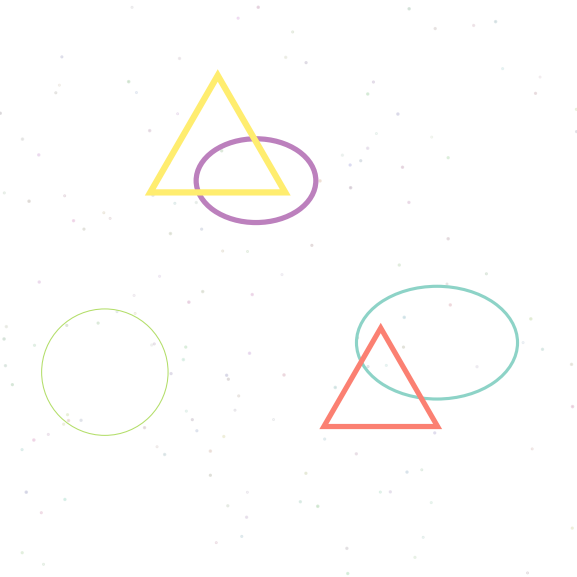[{"shape": "oval", "thickness": 1.5, "radius": 0.7, "center": [0.757, 0.406]}, {"shape": "triangle", "thickness": 2.5, "radius": 0.57, "center": [0.659, 0.317]}, {"shape": "circle", "thickness": 0.5, "radius": 0.55, "center": [0.182, 0.355]}, {"shape": "oval", "thickness": 2.5, "radius": 0.52, "center": [0.443, 0.686]}, {"shape": "triangle", "thickness": 3, "radius": 0.67, "center": [0.377, 0.733]}]